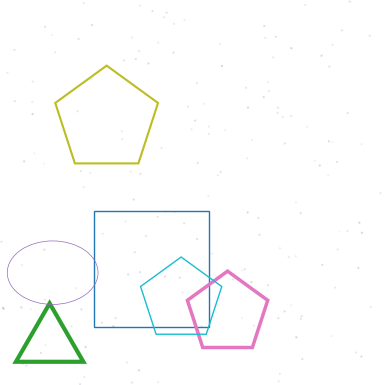[{"shape": "square", "thickness": 1, "radius": 0.75, "center": [0.393, 0.302]}, {"shape": "triangle", "thickness": 3, "radius": 0.51, "center": [0.129, 0.111]}, {"shape": "oval", "thickness": 0.5, "radius": 0.59, "center": [0.137, 0.292]}, {"shape": "pentagon", "thickness": 2.5, "radius": 0.55, "center": [0.591, 0.186]}, {"shape": "pentagon", "thickness": 1.5, "radius": 0.7, "center": [0.277, 0.689]}, {"shape": "pentagon", "thickness": 1, "radius": 0.55, "center": [0.471, 0.222]}]